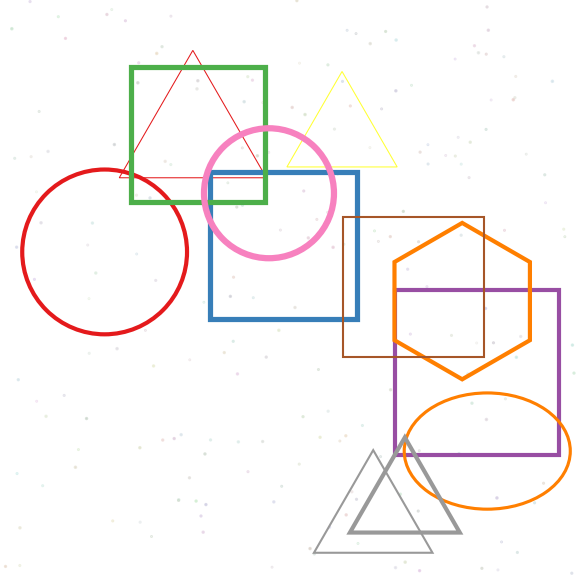[{"shape": "triangle", "thickness": 0.5, "radius": 0.74, "center": [0.334, 0.765]}, {"shape": "circle", "thickness": 2, "radius": 0.71, "center": [0.181, 0.563]}, {"shape": "square", "thickness": 2.5, "radius": 0.64, "center": [0.49, 0.574]}, {"shape": "square", "thickness": 2.5, "radius": 0.58, "center": [0.343, 0.767]}, {"shape": "square", "thickness": 2, "radius": 0.71, "center": [0.826, 0.353]}, {"shape": "oval", "thickness": 1.5, "radius": 0.72, "center": [0.844, 0.218]}, {"shape": "hexagon", "thickness": 2, "radius": 0.68, "center": [0.8, 0.478]}, {"shape": "triangle", "thickness": 0.5, "radius": 0.55, "center": [0.592, 0.765]}, {"shape": "square", "thickness": 1, "radius": 0.61, "center": [0.716, 0.502]}, {"shape": "circle", "thickness": 3, "radius": 0.56, "center": [0.466, 0.665]}, {"shape": "triangle", "thickness": 1, "radius": 0.59, "center": [0.646, 0.101]}, {"shape": "triangle", "thickness": 2, "radius": 0.55, "center": [0.701, 0.132]}]